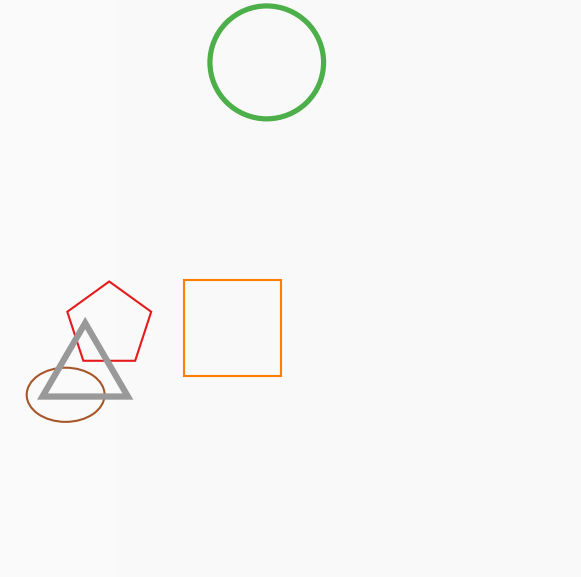[{"shape": "pentagon", "thickness": 1, "radius": 0.38, "center": [0.188, 0.436]}, {"shape": "circle", "thickness": 2.5, "radius": 0.49, "center": [0.459, 0.891]}, {"shape": "square", "thickness": 1, "radius": 0.42, "center": [0.4, 0.431]}, {"shape": "oval", "thickness": 1, "radius": 0.33, "center": [0.113, 0.316]}, {"shape": "triangle", "thickness": 3, "radius": 0.42, "center": [0.147, 0.355]}]